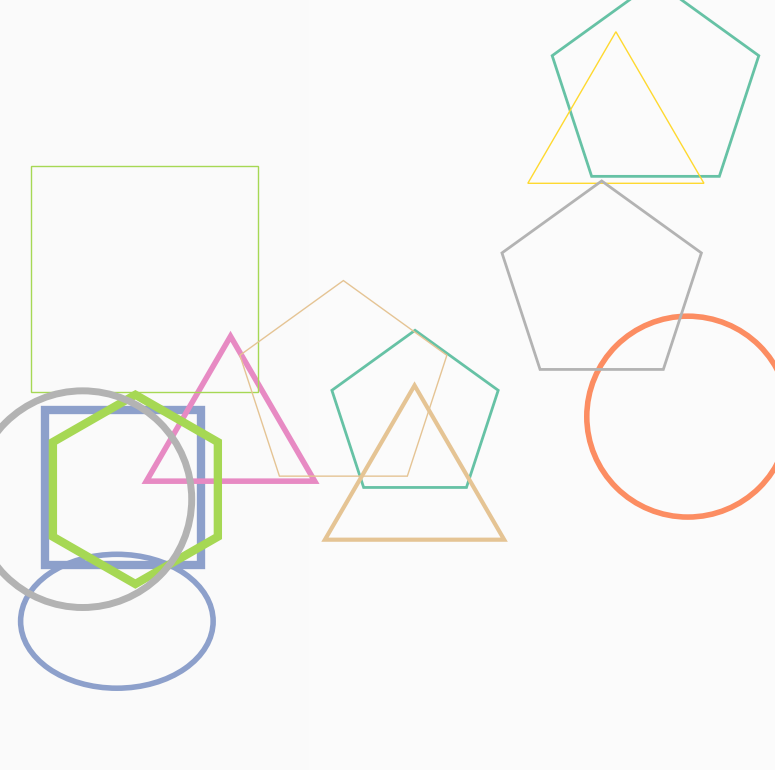[{"shape": "pentagon", "thickness": 1, "radius": 0.7, "center": [0.846, 0.884]}, {"shape": "pentagon", "thickness": 1, "radius": 0.56, "center": [0.536, 0.458]}, {"shape": "circle", "thickness": 2, "radius": 0.65, "center": [0.888, 0.459]}, {"shape": "oval", "thickness": 2, "radius": 0.62, "center": [0.151, 0.193]}, {"shape": "square", "thickness": 3, "radius": 0.5, "center": [0.158, 0.367]}, {"shape": "triangle", "thickness": 2, "radius": 0.63, "center": [0.297, 0.438]}, {"shape": "hexagon", "thickness": 3, "radius": 0.61, "center": [0.175, 0.364]}, {"shape": "square", "thickness": 0.5, "radius": 0.73, "center": [0.186, 0.638]}, {"shape": "triangle", "thickness": 0.5, "radius": 0.66, "center": [0.795, 0.828]}, {"shape": "pentagon", "thickness": 0.5, "radius": 0.7, "center": [0.443, 0.495]}, {"shape": "triangle", "thickness": 1.5, "radius": 0.67, "center": [0.535, 0.366]}, {"shape": "circle", "thickness": 2.5, "radius": 0.7, "center": [0.107, 0.352]}, {"shape": "pentagon", "thickness": 1, "radius": 0.68, "center": [0.776, 0.63]}]